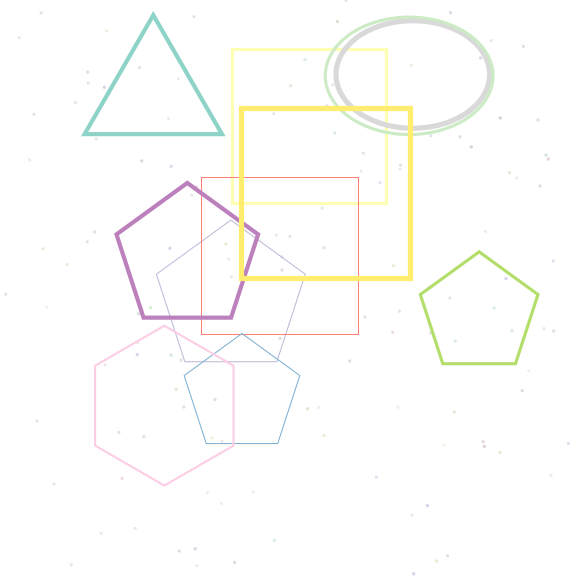[{"shape": "triangle", "thickness": 2, "radius": 0.69, "center": [0.265, 0.836]}, {"shape": "square", "thickness": 1.5, "radius": 0.67, "center": [0.535, 0.781]}, {"shape": "pentagon", "thickness": 0.5, "radius": 0.68, "center": [0.4, 0.482]}, {"shape": "square", "thickness": 0.5, "radius": 0.68, "center": [0.483, 0.558]}, {"shape": "pentagon", "thickness": 0.5, "radius": 0.53, "center": [0.419, 0.316]}, {"shape": "pentagon", "thickness": 1.5, "radius": 0.54, "center": [0.83, 0.456]}, {"shape": "hexagon", "thickness": 1, "radius": 0.69, "center": [0.285, 0.297]}, {"shape": "oval", "thickness": 2.5, "radius": 0.67, "center": [0.715, 0.87]}, {"shape": "pentagon", "thickness": 2, "radius": 0.64, "center": [0.324, 0.553]}, {"shape": "oval", "thickness": 1.5, "radius": 0.73, "center": [0.708, 0.868]}, {"shape": "square", "thickness": 2.5, "radius": 0.73, "center": [0.564, 0.665]}]